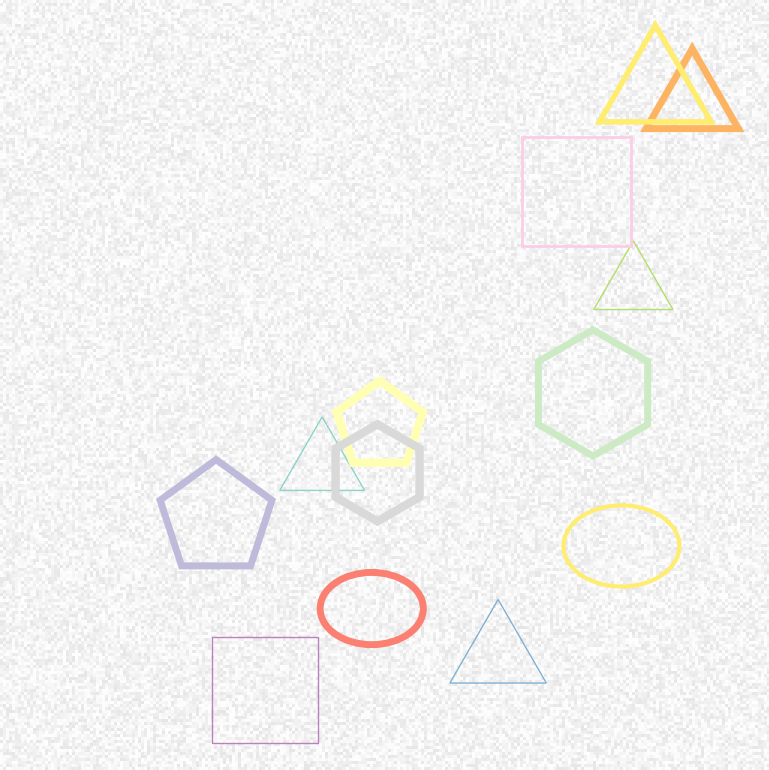[{"shape": "triangle", "thickness": 0.5, "radius": 0.32, "center": [0.418, 0.395]}, {"shape": "pentagon", "thickness": 3, "radius": 0.29, "center": [0.493, 0.447]}, {"shape": "pentagon", "thickness": 2.5, "radius": 0.38, "center": [0.281, 0.327]}, {"shape": "oval", "thickness": 2.5, "radius": 0.34, "center": [0.483, 0.21]}, {"shape": "triangle", "thickness": 0.5, "radius": 0.36, "center": [0.647, 0.149]}, {"shape": "triangle", "thickness": 2.5, "radius": 0.35, "center": [0.899, 0.868]}, {"shape": "triangle", "thickness": 0.5, "radius": 0.3, "center": [0.823, 0.628]}, {"shape": "square", "thickness": 1, "radius": 0.35, "center": [0.748, 0.751]}, {"shape": "hexagon", "thickness": 3, "radius": 0.32, "center": [0.49, 0.386]}, {"shape": "square", "thickness": 0.5, "radius": 0.34, "center": [0.344, 0.104]}, {"shape": "hexagon", "thickness": 2.5, "radius": 0.41, "center": [0.77, 0.49]}, {"shape": "oval", "thickness": 1.5, "radius": 0.38, "center": [0.807, 0.291]}, {"shape": "triangle", "thickness": 2, "radius": 0.42, "center": [0.851, 0.884]}]